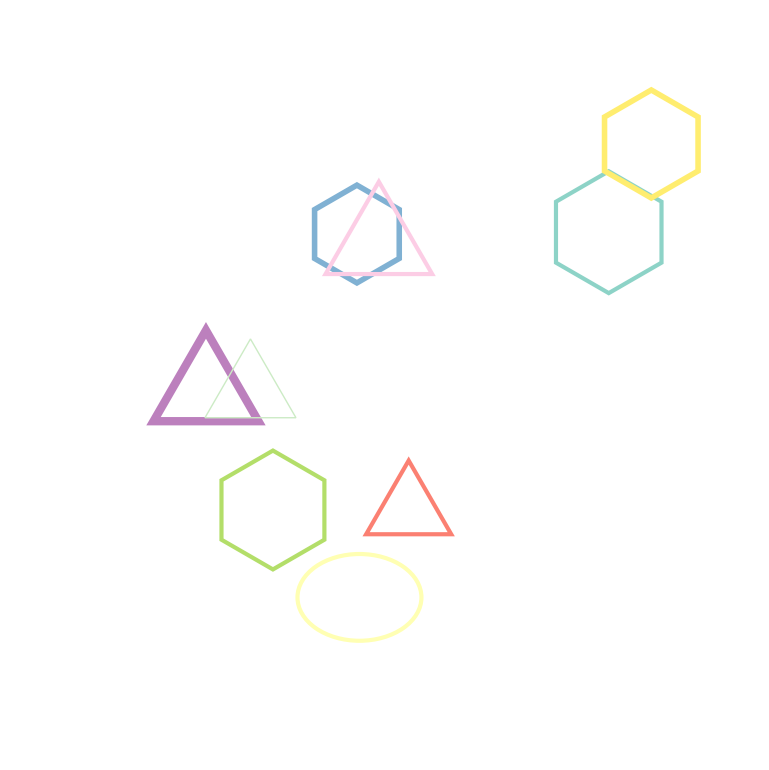[{"shape": "hexagon", "thickness": 1.5, "radius": 0.4, "center": [0.791, 0.698]}, {"shape": "oval", "thickness": 1.5, "radius": 0.4, "center": [0.467, 0.224]}, {"shape": "triangle", "thickness": 1.5, "radius": 0.32, "center": [0.531, 0.338]}, {"shape": "hexagon", "thickness": 2, "radius": 0.32, "center": [0.464, 0.696]}, {"shape": "hexagon", "thickness": 1.5, "radius": 0.39, "center": [0.354, 0.338]}, {"shape": "triangle", "thickness": 1.5, "radius": 0.4, "center": [0.492, 0.684]}, {"shape": "triangle", "thickness": 3, "radius": 0.39, "center": [0.267, 0.492]}, {"shape": "triangle", "thickness": 0.5, "radius": 0.34, "center": [0.325, 0.492]}, {"shape": "hexagon", "thickness": 2, "radius": 0.35, "center": [0.846, 0.813]}]